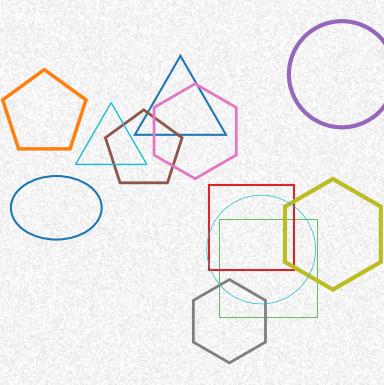[{"shape": "oval", "thickness": 1.5, "radius": 0.59, "center": [0.146, 0.46]}, {"shape": "triangle", "thickness": 1.5, "radius": 0.68, "center": [0.469, 0.718]}, {"shape": "pentagon", "thickness": 2.5, "radius": 0.57, "center": [0.115, 0.705]}, {"shape": "square", "thickness": 0.5, "radius": 0.64, "center": [0.696, 0.304]}, {"shape": "square", "thickness": 1.5, "radius": 0.55, "center": [0.654, 0.41]}, {"shape": "circle", "thickness": 3, "radius": 0.69, "center": [0.888, 0.807]}, {"shape": "pentagon", "thickness": 2, "radius": 0.52, "center": [0.373, 0.61]}, {"shape": "hexagon", "thickness": 2, "radius": 0.62, "center": [0.507, 0.659]}, {"shape": "hexagon", "thickness": 2, "radius": 0.54, "center": [0.596, 0.166]}, {"shape": "hexagon", "thickness": 3, "radius": 0.72, "center": [0.865, 0.391]}, {"shape": "triangle", "thickness": 1, "radius": 0.53, "center": [0.289, 0.626]}, {"shape": "circle", "thickness": 0.5, "radius": 0.71, "center": [0.678, 0.352]}]